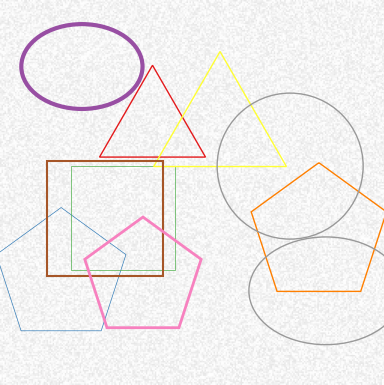[{"shape": "triangle", "thickness": 1, "radius": 0.79, "center": [0.396, 0.671]}, {"shape": "pentagon", "thickness": 0.5, "radius": 0.88, "center": [0.159, 0.284]}, {"shape": "square", "thickness": 0.5, "radius": 0.68, "center": [0.319, 0.434]}, {"shape": "oval", "thickness": 3, "radius": 0.79, "center": [0.213, 0.827]}, {"shape": "pentagon", "thickness": 1, "radius": 0.92, "center": [0.828, 0.393]}, {"shape": "triangle", "thickness": 1, "radius": 1.0, "center": [0.572, 0.667]}, {"shape": "square", "thickness": 1.5, "radius": 0.75, "center": [0.273, 0.433]}, {"shape": "pentagon", "thickness": 2, "radius": 0.79, "center": [0.371, 0.277]}, {"shape": "oval", "thickness": 1, "radius": 1.0, "center": [0.846, 0.245]}, {"shape": "circle", "thickness": 1, "radius": 0.95, "center": [0.754, 0.569]}]